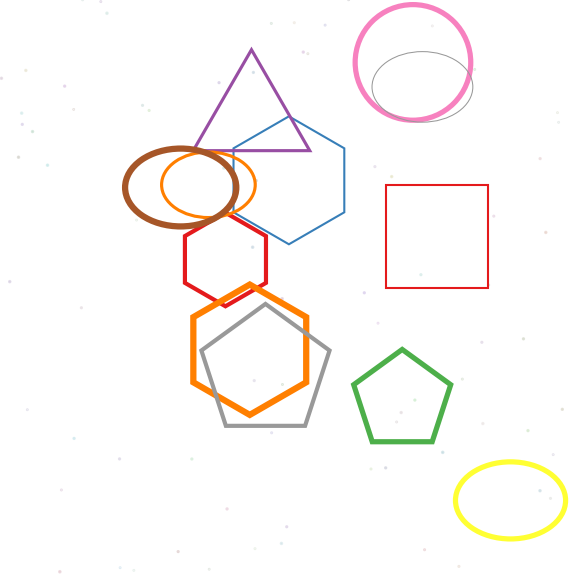[{"shape": "square", "thickness": 1, "radius": 0.44, "center": [0.756, 0.59]}, {"shape": "hexagon", "thickness": 2, "radius": 0.41, "center": [0.39, 0.55]}, {"shape": "hexagon", "thickness": 1, "radius": 0.55, "center": [0.5, 0.687]}, {"shape": "pentagon", "thickness": 2.5, "radius": 0.44, "center": [0.696, 0.306]}, {"shape": "triangle", "thickness": 1.5, "radius": 0.58, "center": [0.435, 0.797]}, {"shape": "hexagon", "thickness": 3, "radius": 0.56, "center": [0.433, 0.394]}, {"shape": "oval", "thickness": 1.5, "radius": 0.41, "center": [0.361, 0.679]}, {"shape": "oval", "thickness": 2.5, "radius": 0.48, "center": [0.884, 0.133]}, {"shape": "oval", "thickness": 3, "radius": 0.48, "center": [0.313, 0.674]}, {"shape": "circle", "thickness": 2.5, "radius": 0.5, "center": [0.715, 0.891]}, {"shape": "pentagon", "thickness": 2, "radius": 0.58, "center": [0.46, 0.356]}, {"shape": "oval", "thickness": 0.5, "radius": 0.44, "center": [0.731, 0.849]}]